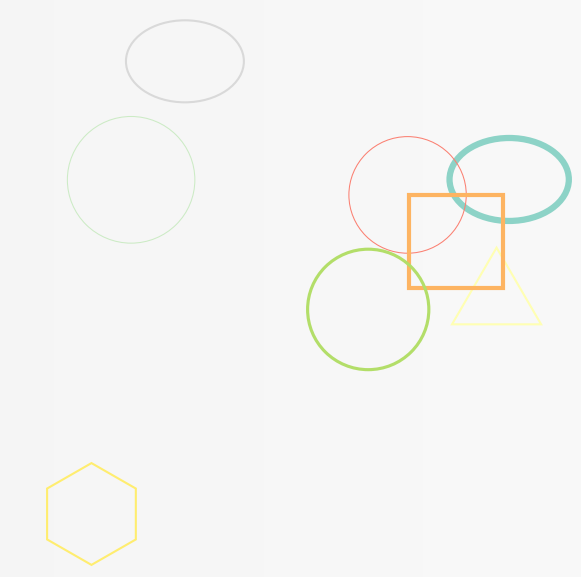[{"shape": "oval", "thickness": 3, "radius": 0.51, "center": [0.876, 0.688]}, {"shape": "triangle", "thickness": 1, "radius": 0.44, "center": [0.854, 0.482]}, {"shape": "circle", "thickness": 0.5, "radius": 0.5, "center": [0.701, 0.662]}, {"shape": "square", "thickness": 2, "radius": 0.4, "center": [0.784, 0.581]}, {"shape": "circle", "thickness": 1.5, "radius": 0.52, "center": [0.633, 0.463]}, {"shape": "oval", "thickness": 1, "radius": 0.51, "center": [0.318, 0.893]}, {"shape": "circle", "thickness": 0.5, "radius": 0.55, "center": [0.226, 0.688]}, {"shape": "hexagon", "thickness": 1, "radius": 0.44, "center": [0.157, 0.109]}]